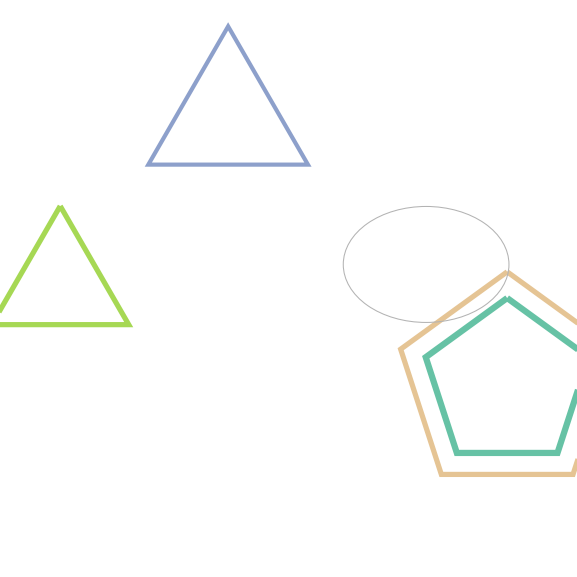[{"shape": "pentagon", "thickness": 3, "radius": 0.74, "center": [0.878, 0.335]}, {"shape": "triangle", "thickness": 2, "radius": 0.8, "center": [0.395, 0.794]}, {"shape": "triangle", "thickness": 2.5, "radius": 0.68, "center": [0.104, 0.505]}, {"shape": "pentagon", "thickness": 2.5, "radius": 0.97, "center": [0.878, 0.335]}, {"shape": "oval", "thickness": 0.5, "radius": 0.72, "center": [0.738, 0.541]}]